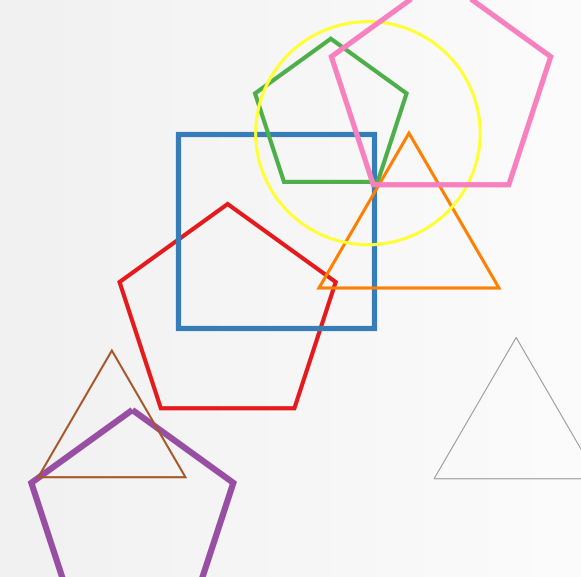[{"shape": "pentagon", "thickness": 2, "radius": 0.98, "center": [0.392, 0.45]}, {"shape": "square", "thickness": 2.5, "radius": 0.84, "center": [0.474, 0.599]}, {"shape": "pentagon", "thickness": 2, "radius": 0.69, "center": [0.569, 0.795]}, {"shape": "pentagon", "thickness": 3, "radius": 0.91, "center": [0.228, 0.107]}, {"shape": "triangle", "thickness": 1.5, "radius": 0.89, "center": [0.704, 0.59]}, {"shape": "circle", "thickness": 1.5, "radius": 0.97, "center": [0.633, 0.768]}, {"shape": "triangle", "thickness": 1, "radius": 0.73, "center": [0.192, 0.246]}, {"shape": "pentagon", "thickness": 2.5, "radius": 0.99, "center": [0.759, 0.84]}, {"shape": "triangle", "thickness": 0.5, "radius": 0.82, "center": [0.888, 0.252]}]